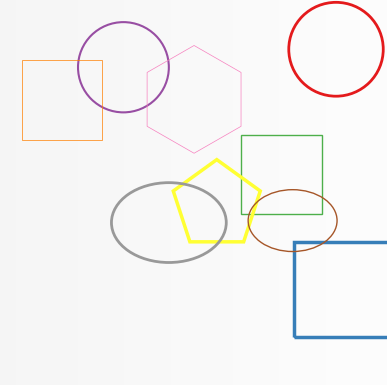[{"shape": "circle", "thickness": 2, "radius": 0.61, "center": [0.867, 0.872]}, {"shape": "square", "thickness": 2.5, "radius": 0.61, "center": [0.881, 0.249]}, {"shape": "square", "thickness": 1, "radius": 0.52, "center": [0.727, 0.547]}, {"shape": "circle", "thickness": 1.5, "radius": 0.59, "center": [0.319, 0.825]}, {"shape": "square", "thickness": 0.5, "radius": 0.52, "center": [0.16, 0.739]}, {"shape": "pentagon", "thickness": 2.5, "radius": 0.59, "center": [0.559, 0.467]}, {"shape": "oval", "thickness": 1, "radius": 0.57, "center": [0.755, 0.427]}, {"shape": "hexagon", "thickness": 0.5, "radius": 0.7, "center": [0.501, 0.742]}, {"shape": "oval", "thickness": 2, "radius": 0.74, "center": [0.436, 0.422]}]